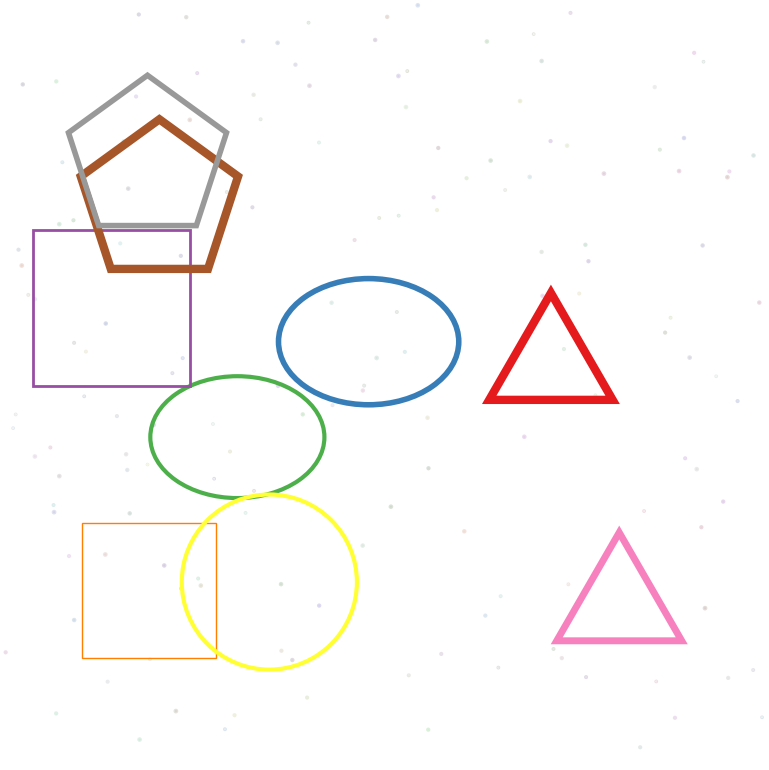[{"shape": "triangle", "thickness": 3, "radius": 0.46, "center": [0.715, 0.527]}, {"shape": "oval", "thickness": 2, "radius": 0.59, "center": [0.479, 0.556]}, {"shape": "oval", "thickness": 1.5, "radius": 0.57, "center": [0.308, 0.432]}, {"shape": "square", "thickness": 1, "radius": 0.51, "center": [0.145, 0.6]}, {"shape": "square", "thickness": 0.5, "radius": 0.44, "center": [0.194, 0.233]}, {"shape": "circle", "thickness": 1.5, "radius": 0.57, "center": [0.35, 0.244]}, {"shape": "pentagon", "thickness": 3, "radius": 0.54, "center": [0.207, 0.738]}, {"shape": "triangle", "thickness": 2.5, "radius": 0.47, "center": [0.804, 0.215]}, {"shape": "pentagon", "thickness": 2, "radius": 0.54, "center": [0.192, 0.794]}]